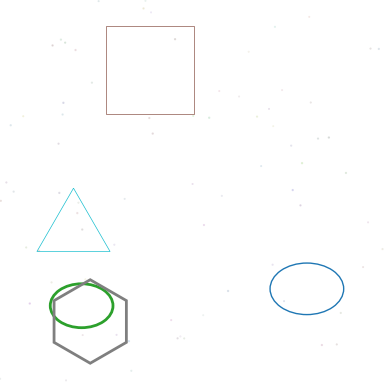[{"shape": "oval", "thickness": 1, "radius": 0.48, "center": [0.797, 0.25]}, {"shape": "oval", "thickness": 2, "radius": 0.41, "center": [0.212, 0.206]}, {"shape": "square", "thickness": 0.5, "radius": 0.57, "center": [0.389, 0.818]}, {"shape": "hexagon", "thickness": 2, "radius": 0.54, "center": [0.234, 0.165]}, {"shape": "triangle", "thickness": 0.5, "radius": 0.55, "center": [0.191, 0.402]}]